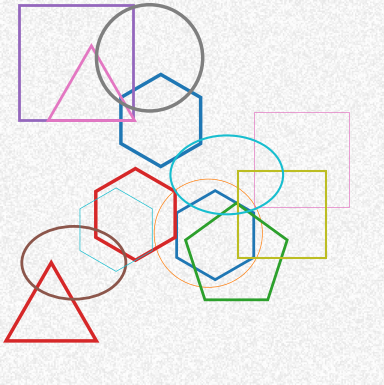[{"shape": "hexagon", "thickness": 2.5, "radius": 0.6, "center": [0.418, 0.687]}, {"shape": "hexagon", "thickness": 2, "radius": 0.58, "center": [0.559, 0.389]}, {"shape": "circle", "thickness": 0.5, "radius": 0.7, "center": [0.541, 0.394]}, {"shape": "pentagon", "thickness": 2, "radius": 0.69, "center": [0.614, 0.334]}, {"shape": "triangle", "thickness": 2.5, "radius": 0.68, "center": [0.133, 0.182]}, {"shape": "hexagon", "thickness": 2.5, "radius": 0.59, "center": [0.352, 0.443]}, {"shape": "square", "thickness": 2, "radius": 0.74, "center": [0.197, 0.837]}, {"shape": "oval", "thickness": 2, "radius": 0.68, "center": [0.192, 0.317]}, {"shape": "square", "thickness": 0.5, "radius": 0.61, "center": [0.783, 0.585]}, {"shape": "triangle", "thickness": 2, "radius": 0.65, "center": [0.237, 0.752]}, {"shape": "circle", "thickness": 2.5, "radius": 0.69, "center": [0.389, 0.85]}, {"shape": "square", "thickness": 1.5, "radius": 0.57, "center": [0.733, 0.444]}, {"shape": "hexagon", "thickness": 0.5, "radius": 0.54, "center": [0.302, 0.403]}, {"shape": "oval", "thickness": 1.5, "radius": 0.73, "center": [0.589, 0.546]}]